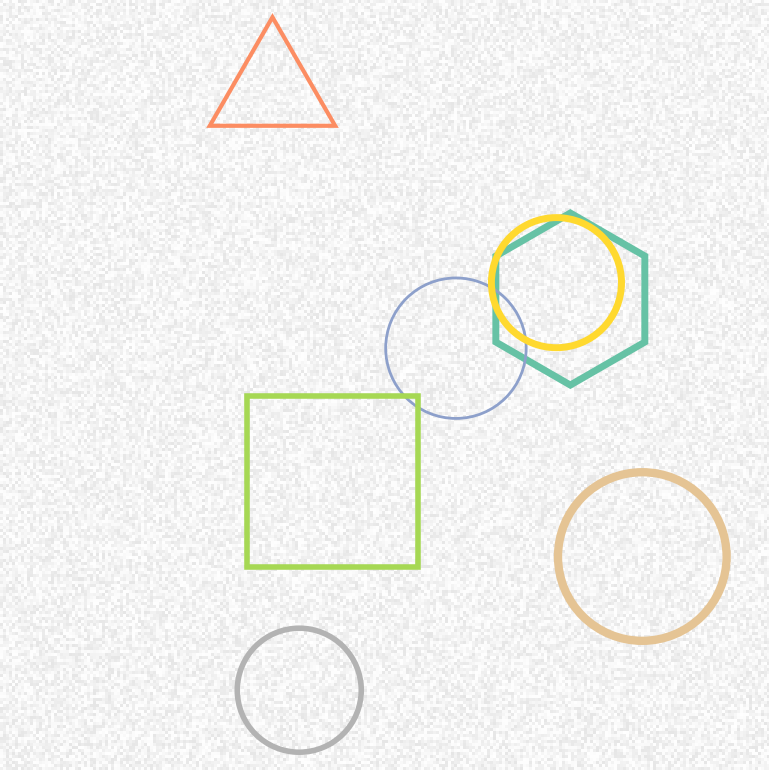[{"shape": "hexagon", "thickness": 2.5, "radius": 0.56, "center": [0.741, 0.612]}, {"shape": "triangle", "thickness": 1.5, "radius": 0.47, "center": [0.354, 0.884]}, {"shape": "circle", "thickness": 1, "radius": 0.46, "center": [0.592, 0.548]}, {"shape": "square", "thickness": 2, "radius": 0.56, "center": [0.432, 0.374]}, {"shape": "circle", "thickness": 2.5, "radius": 0.42, "center": [0.723, 0.633]}, {"shape": "circle", "thickness": 3, "radius": 0.55, "center": [0.834, 0.277]}, {"shape": "circle", "thickness": 2, "radius": 0.4, "center": [0.389, 0.104]}]